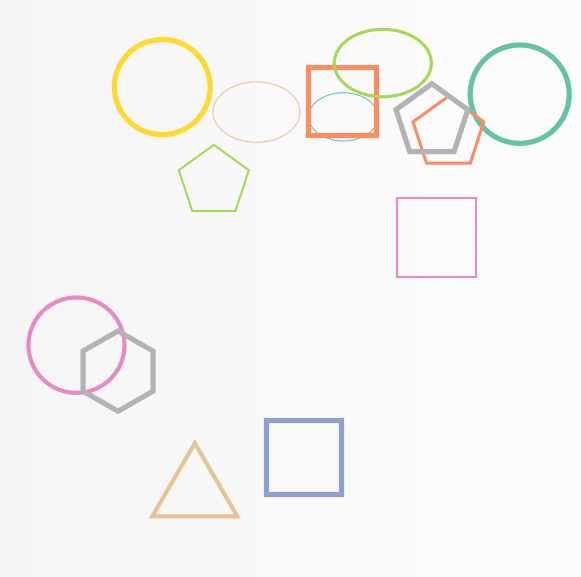[{"shape": "circle", "thickness": 2.5, "radius": 0.43, "center": [0.894, 0.836]}, {"shape": "oval", "thickness": 0.5, "radius": 0.3, "center": [0.591, 0.797]}, {"shape": "pentagon", "thickness": 1.5, "radius": 0.32, "center": [0.771, 0.768]}, {"shape": "square", "thickness": 2.5, "radius": 0.29, "center": [0.589, 0.825]}, {"shape": "square", "thickness": 2.5, "radius": 0.32, "center": [0.522, 0.207]}, {"shape": "circle", "thickness": 2, "radius": 0.41, "center": [0.132, 0.401]}, {"shape": "square", "thickness": 1, "radius": 0.34, "center": [0.751, 0.589]}, {"shape": "pentagon", "thickness": 1, "radius": 0.32, "center": [0.368, 0.685]}, {"shape": "oval", "thickness": 1.5, "radius": 0.42, "center": [0.659, 0.89]}, {"shape": "circle", "thickness": 2.5, "radius": 0.41, "center": [0.279, 0.848]}, {"shape": "oval", "thickness": 0.5, "radius": 0.37, "center": [0.441, 0.805]}, {"shape": "triangle", "thickness": 2, "radius": 0.42, "center": [0.335, 0.147]}, {"shape": "pentagon", "thickness": 2.5, "radius": 0.32, "center": [0.743, 0.789]}, {"shape": "hexagon", "thickness": 2.5, "radius": 0.35, "center": [0.203, 0.357]}]